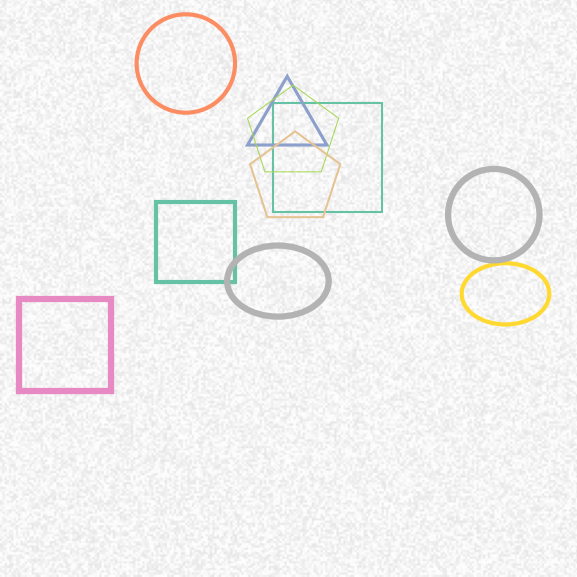[{"shape": "square", "thickness": 2, "radius": 0.34, "center": [0.338, 0.58]}, {"shape": "square", "thickness": 1, "radius": 0.47, "center": [0.567, 0.726]}, {"shape": "circle", "thickness": 2, "radius": 0.43, "center": [0.322, 0.889]}, {"shape": "triangle", "thickness": 1.5, "radius": 0.4, "center": [0.497, 0.788]}, {"shape": "square", "thickness": 3, "radius": 0.4, "center": [0.113, 0.402]}, {"shape": "pentagon", "thickness": 0.5, "radius": 0.41, "center": [0.507, 0.769]}, {"shape": "oval", "thickness": 2, "radius": 0.38, "center": [0.875, 0.49]}, {"shape": "pentagon", "thickness": 1, "radius": 0.41, "center": [0.511, 0.689]}, {"shape": "circle", "thickness": 3, "radius": 0.4, "center": [0.855, 0.627]}, {"shape": "oval", "thickness": 3, "radius": 0.44, "center": [0.481, 0.512]}]